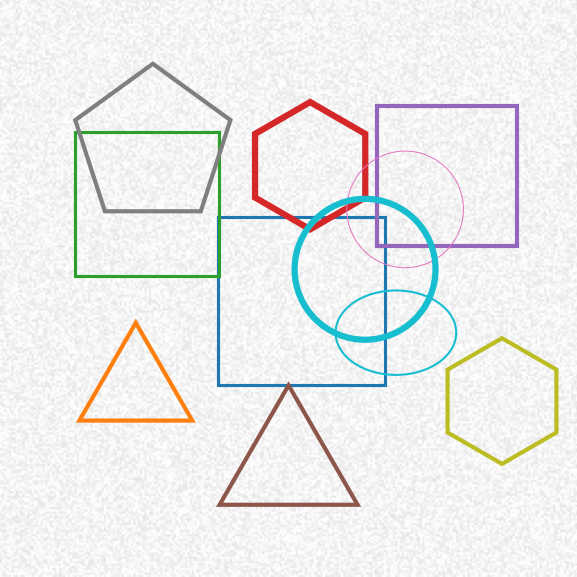[{"shape": "square", "thickness": 1.5, "radius": 0.72, "center": [0.522, 0.478]}, {"shape": "triangle", "thickness": 2, "radius": 0.56, "center": [0.235, 0.327]}, {"shape": "square", "thickness": 1.5, "radius": 0.62, "center": [0.254, 0.646]}, {"shape": "hexagon", "thickness": 3, "radius": 0.55, "center": [0.537, 0.712]}, {"shape": "square", "thickness": 2, "radius": 0.61, "center": [0.774, 0.694]}, {"shape": "triangle", "thickness": 2, "radius": 0.69, "center": [0.5, 0.194]}, {"shape": "circle", "thickness": 0.5, "radius": 0.5, "center": [0.702, 0.637]}, {"shape": "pentagon", "thickness": 2, "radius": 0.71, "center": [0.265, 0.748]}, {"shape": "hexagon", "thickness": 2, "radius": 0.54, "center": [0.869, 0.305]}, {"shape": "oval", "thickness": 1, "radius": 0.52, "center": [0.686, 0.423]}, {"shape": "circle", "thickness": 3, "radius": 0.61, "center": [0.632, 0.533]}]